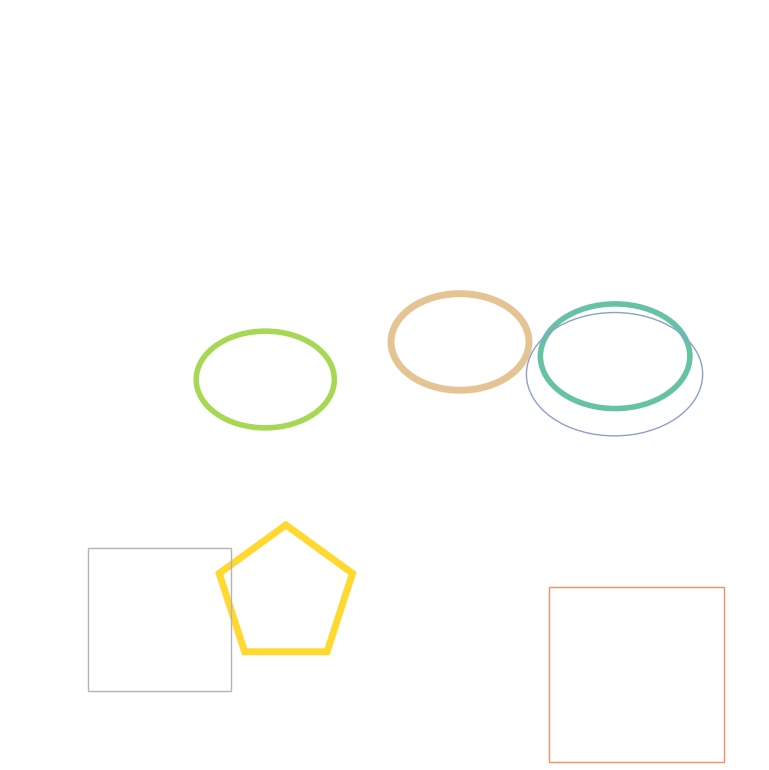[{"shape": "oval", "thickness": 2, "radius": 0.49, "center": [0.799, 0.537]}, {"shape": "square", "thickness": 0.5, "radius": 0.57, "center": [0.826, 0.124]}, {"shape": "oval", "thickness": 0.5, "radius": 0.57, "center": [0.798, 0.514]}, {"shape": "oval", "thickness": 2, "radius": 0.45, "center": [0.344, 0.507]}, {"shape": "pentagon", "thickness": 2.5, "radius": 0.46, "center": [0.371, 0.227]}, {"shape": "oval", "thickness": 2.5, "radius": 0.45, "center": [0.597, 0.556]}, {"shape": "square", "thickness": 0.5, "radius": 0.46, "center": [0.207, 0.195]}]